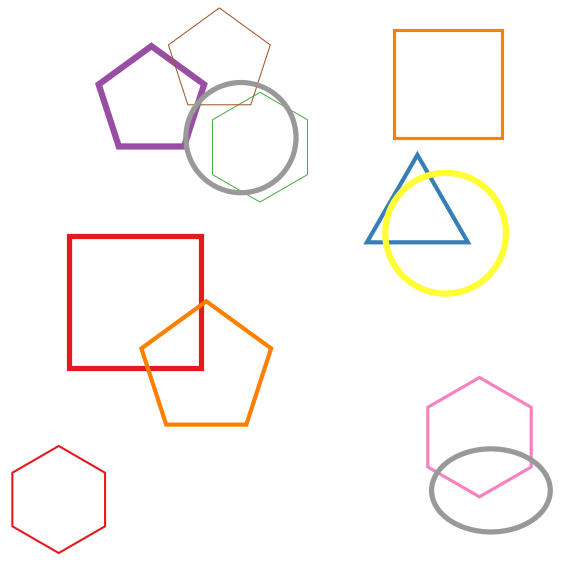[{"shape": "square", "thickness": 2.5, "radius": 0.57, "center": [0.234, 0.476]}, {"shape": "hexagon", "thickness": 1, "radius": 0.46, "center": [0.102, 0.134]}, {"shape": "triangle", "thickness": 2, "radius": 0.5, "center": [0.723, 0.63]}, {"shape": "hexagon", "thickness": 0.5, "radius": 0.47, "center": [0.45, 0.744]}, {"shape": "pentagon", "thickness": 3, "radius": 0.48, "center": [0.262, 0.823]}, {"shape": "pentagon", "thickness": 2, "radius": 0.59, "center": [0.357, 0.359]}, {"shape": "square", "thickness": 1.5, "radius": 0.47, "center": [0.776, 0.854]}, {"shape": "circle", "thickness": 3, "radius": 0.52, "center": [0.772, 0.595]}, {"shape": "pentagon", "thickness": 0.5, "radius": 0.46, "center": [0.38, 0.893]}, {"shape": "hexagon", "thickness": 1.5, "radius": 0.52, "center": [0.83, 0.242]}, {"shape": "oval", "thickness": 2.5, "radius": 0.51, "center": [0.85, 0.15]}, {"shape": "circle", "thickness": 2.5, "radius": 0.48, "center": [0.417, 0.761]}]